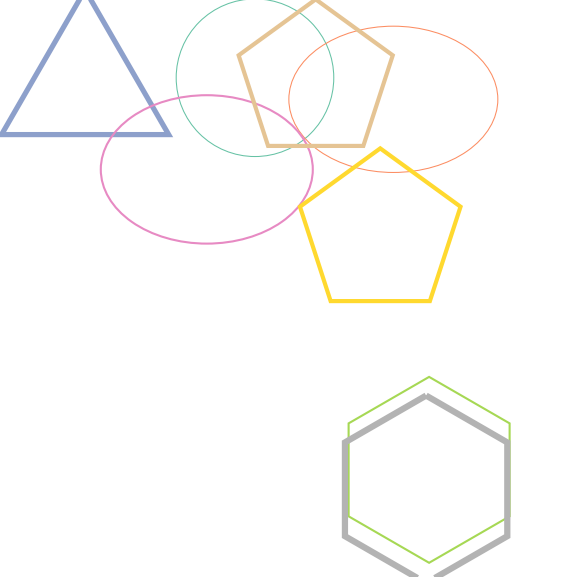[{"shape": "circle", "thickness": 0.5, "radius": 0.68, "center": [0.442, 0.865]}, {"shape": "oval", "thickness": 0.5, "radius": 0.9, "center": [0.681, 0.827]}, {"shape": "triangle", "thickness": 2.5, "radius": 0.84, "center": [0.147, 0.85]}, {"shape": "oval", "thickness": 1, "radius": 0.92, "center": [0.358, 0.706]}, {"shape": "hexagon", "thickness": 1, "radius": 0.8, "center": [0.743, 0.186]}, {"shape": "pentagon", "thickness": 2, "radius": 0.73, "center": [0.658, 0.596]}, {"shape": "pentagon", "thickness": 2, "radius": 0.7, "center": [0.547, 0.86]}, {"shape": "hexagon", "thickness": 3, "radius": 0.81, "center": [0.738, 0.152]}]